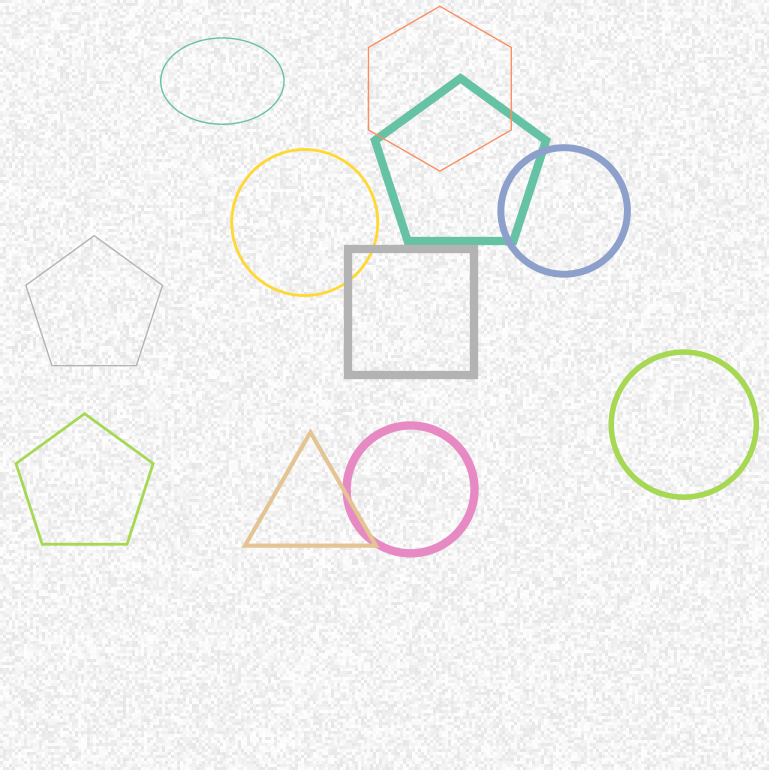[{"shape": "pentagon", "thickness": 3, "radius": 0.58, "center": [0.598, 0.781]}, {"shape": "oval", "thickness": 0.5, "radius": 0.4, "center": [0.289, 0.895]}, {"shape": "hexagon", "thickness": 0.5, "radius": 0.54, "center": [0.571, 0.885]}, {"shape": "circle", "thickness": 2.5, "radius": 0.41, "center": [0.733, 0.726]}, {"shape": "circle", "thickness": 3, "radius": 0.42, "center": [0.533, 0.364]}, {"shape": "circle", "thickness": 2, "radius": 0.47, "center": [0.888, 0.449]}, {"shape": "pentagon", "thickness": 1, "radius": 0.47, "center": [0.11, 0.369]}, {"shape": "circle", "thickness": 1, "radius": 0.47, "center": [0.396, 0.711]}, {"shape": "triangle", "thickness": 1.5, "radius": 0.49, "center": [0.403, 0.34]}, {"shape": "square", "thickness": 3, "radius": 0.41, "center": [0.533, 0.595]}, {"shape": "pentagon", "thickness": 0.5, "radius": 0.47, "center": [0.122, 0.601]}]